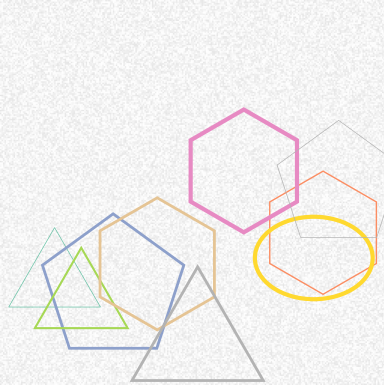[{"shape": "triangle", "thickness": 0.5, "radius": 0.69, "center": [0.142, 0.271]}, {"shape": "hexagon", "thickness": 1, "radius": 0.8, "center": [0.839, 0.396]}, {"shape": "pentagon", "thickness": 2, "radius": 0.97, "center": [0.294, 0.252]}, {"shape": "hexagon", "thickness": 3, "radius": 0.8, "center": [0.633, 0.556]}, {"shape": "triangle", "thickness": 1.5, "radius": 0.7, "center": [0.211, 0.217]}, {"shape": "oval", "thickness": 3, "radius": 0.77, "center": [0.815, 0.33]}, {"shape": "hexagon", "thickness": 2, "radius": 0.86, "center": [0.408, 0.315]}, {"shape": "pentagon", "thickness": 0.5, "radius": 0.84, "center": [0.88, 0.519]}, {"shape": "triangle", "thickness": 2, "radius": 0.98, "center": [0.513, 0.11]}]